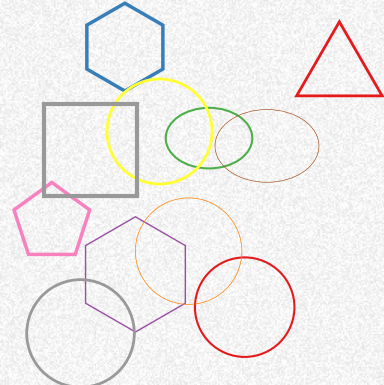[{"shape": "circle", "thickness": 1.5, "radius": 0.65, "center": [0.636, 0.202]}, {"shape": "triangle", "thickness": 2, "radius": 0.64, "center": [0.882, 0.815]}, {"shape": "hexagon", "thickness": 2.5, "radius": 0.57, "center": [0.324, 0.878]}, {"shape": "oval", "thickness": 1.5, "radius": 0.56, "center": [0.543, 0.641]}, {"shape": "hexagon", "thickness": 1, "radius": 0.75, "center": [0.352, 0.287]}, {"shape": "circle", "thickness": 0.5, "radius": 0.69, "center": [0.49, 0.348]}, {"shape": "circle", "thickness": 2, "radius": 0.68, "center": [0.415, 0.658]}, {"shape": "oval", "thickness": 0.5, "radius": 0.67, "center": [0.693, 0.621]}, {"shape": "pentagon", "thickness": 2.5, "radius": 0.52, "center": [0.135, 0.423]}, {"shape": "square", "thickness": 3, "radius": 0.6, "center": [0.235, 0.611]}, {"shape": "circle", "thickness": 2, "radius": 0.7, "center": [0.209, 0.134]}]